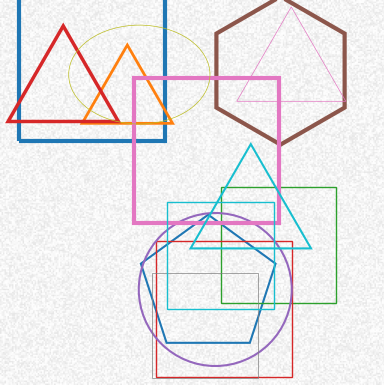[{"shape": "pentagon", "thickness": 1.5, "radius": 0.92, "center": [0.541, 0.258]}, {"shape": "square", "thickness": 3, "radius": 0.94, "center": [0.239, 0.822]}, {"shape": "triangle", "thickness": 2, "radius": 0.68, "center": [0.331, 0.747]}, {"shape": "square", "thickness": 1, "radius": 0.75, "center": [0.723, 0.363]}, {"shape": "triangle", "thickness": 2.5, "radius": 0.83, "center": [0.164, 0.767]}, {"shape": "square", "thickness": 1, "radius": 0.89, "center": [0.582, 0.198]}, {"shape": "circle", "thickness": 1.5, "radius": 0.99, "center": [0.559, 0.248]}, {"shape": "hexagon", "thickness": 3, "radius": 0.96, "center": [0.729, 0.817]}, {"shape": "triangle", "thickness": 0.5, "radius": 0.82, "center": [0.757, 0.819]}, {"shape": "square", "thickness": 3, "radius": 0.94, "center": [0.536, 0.61]}, {"shape": "square", "thickness": 0.5, "radius": 0.68, "center": [0.532, 0.155]}, {"shape": "oval", "thickness": 0.5, "radius": 0.92, "center": [0.362, 0.806]}, {"shape": "square", "thickness": 1, "radius": 0.7, "center": [0.573, 0.336]}, {"shape": "triangle", "thickness": 1.5, "radius": 0.9, "center": [0.651, 0.445]}]